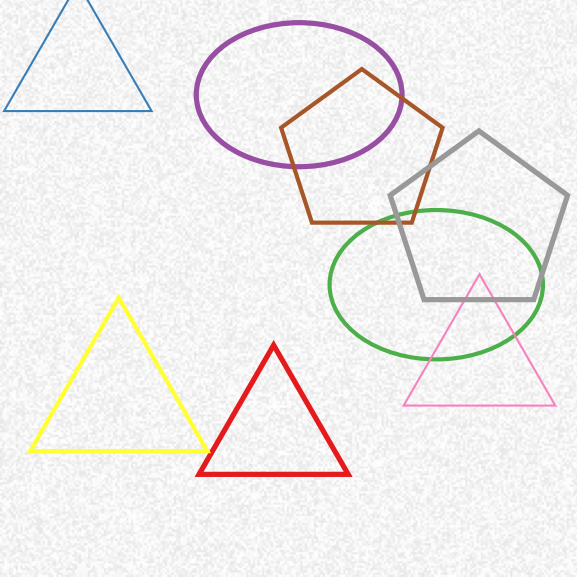[{"shape": "triangle", "thickness": 2.5, "radius": 0.75, "center": [0.474, 0.252]}, {"shape": "triangle", "thickness": 1, "radius": 0.74, "center": [0.135, 0.881]}, {"shape": "oval", "thickness": 2, "radius": 0.92, "center": [0.755, 0.506]}, {"shape": "oval", "thickness": 2.5, "radius": 0.89, "center": [0.518, 0.835]}, {"shape": "triangle", "thickness": 2, "radius": 0.89, "center": [0.206, 0.306]}, {"shape": "pentagon", "thickness": 2, "radius": 0.74, "center": [0.627, 0.733]}, {"shape": "triangle", "thickness": 1, "radius": 0.76, "center": [0.83, 0.373]}, {"shape": "pentagon", "thickness": 2.5, "radius": 0.81, "center": [0.829, 0.611]}]